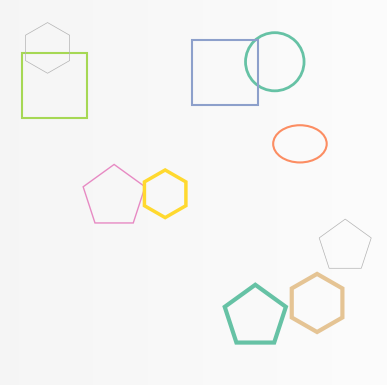[{"shape": "pentagon", "thickness": 3, "radius": 0.41, "center": [0.659, 0.177]}, {"shape": "circle", "thickness": 2, "radius": 0.38, "center": [0.709, 0.84]}, {"shape": "oval", "thickness": 1.5, "radius": 0.35, "center": [0.774, 0.626]}, {"shape": "square", "thickness": 1.5, "radius": 0.43, "center": [0.581, 0.811]}, {"shape": "pentagon", "thickness": 1, "radius": 0.42, "center": [0.294, 0.489]}, {"shape": "square", "thickness": 1.5, "radius": 0.42, "center": [0.141, 0.778]}, {"shape": "hexagon", "thickness": 2.5, "radius": 0.31, "center": [0.426, 0.497]}, {"shape": "hexagon", "thickness": 3, "radius": 0.38, "center": [0.818, 0.213]}, {"shape": "pentagon", "thickness": 0.5, "radius": 0.35, "center": [0.891, 0.36]}, {"shape": "hexagon", "thickness": 0.5, "radius": 0.33, "center": [0.123, 0.876]}]